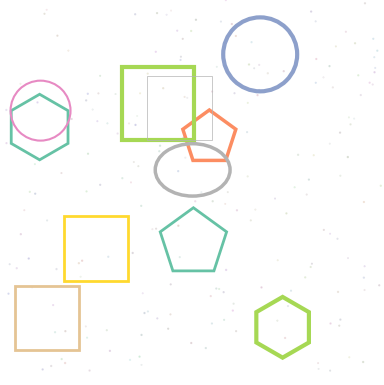[{"shape": "pentagon", "thickness": 2, "radius": 0.45, "center": [0.502, 0.37]}, {"shape": "hexagon", "thickness": 2, "radius": 0.43, "center": [0.103, 0.67]}, {"shape": "pentagon", "thickness": 2.5, "radius": 0.36, "center": [0.544, 0.642]}, {"shape": "circle", "thickness": 3, "radius": 0.48, "center": [0.676, 0.859]}, {"shape": "circle", "thickness": 1.5, "radius": 0.39, "center": [0.105, 0.713]}, {"shape": "square", "thickness": 3, "radius": 0.47, "center": [0.411, 0.731]}, {"shape": "hexagon", "thickness": 3, "radius": 0.39, "center": [0.734, 0.15]}, {"shape": "square", "thickness": 2, "radius": 0.42, "center": [0.249, 0.354]}, {"shape": "square", "thickness": 2, "radius": 0.42, "center": [0.123, 0.175]}, {"shape": "square", "thickness": 0.5, "radius": 0.42, "center": [0.466, 0.719]}, {"shape": "oval", "thickness": 2.5, "radius": 0.49, "center": [0.5, 0.559]}]